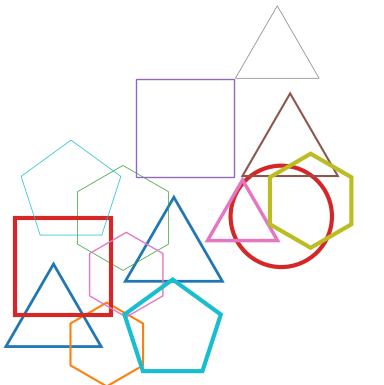[{"shape": "triangle", "thickness": 2, "radius": 0.73, "center": [0.452, 0.342]}, {"shape": "triangle", "thickness": 2, "radius": 0.71, "center": [0.139, 0.171]}, {"shape": "hexagon", "thickness": 1.5, "radius": 0.54, "center": [0.277, 0.105]}, {"shape": "hexagon", "thickness": 0.5, "radius": 0.68, "center": [0.319, 0.434]}, {"shape": "circle", "thickness": 3, "radius": 0.66, "center": [0.731, 0.438]}, {"shape": "square", "thickness": 3, "radius": 0.63, "center": [0.163, 0.308]}, {"shape": "square", "thickness": 1, "radius": 0.64, "center": [0.481, 0.668]}, {"shape": "triangle", "thickness": 1.5, "radius": 0.72, "center": [0.754, 0.614]}, {"shape": "triangle", "thickness": 2.5, "radius": 0.53, "center": [0.63, 0.428]}, {"shape": "hexagon", "thickness": 1, "radius": 0.55, "center": [0.328, 0.286]}, {"shape": "triangle", "thickness": 0.5, "radius": 0.63, "center": [0.72, 0.859]}, {"shape": "hexagon", "thickness": 3, "radius": 0.61, "center": [0.807, 0.479]}, {"shape": "pentagon", "thickness": 0.5, "radius": 0.68, "center": [0.184, 0.5]}, {"shape": "pentagon", "thickness": 3, "radius": 0.66, "center": [0.448, 0.142]}]